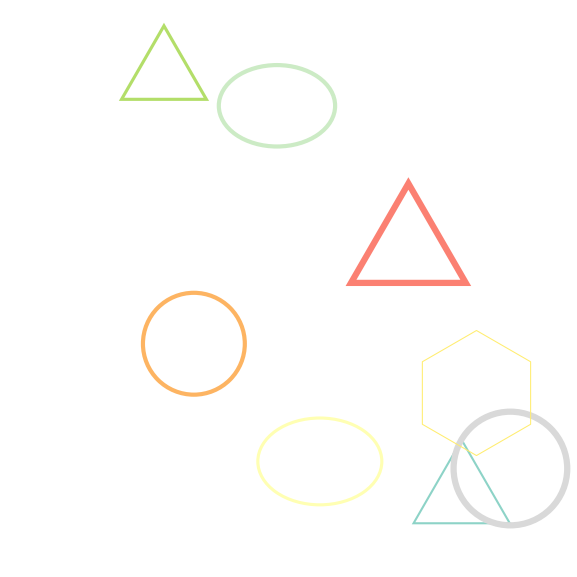[{"shape": "triangle", "thickness": 1, "radius": 0.48, "center": [0.799, 0.141]}, {"shape": "oval", "thickness": 1.5, "radius": 0.54, "center": [0.554, 0.2]}, {"shape": "triangle", "thickness": 3, "radius": 0.57, "center": [0.707, 0.567]}, {"shape": "circle", "thickness": 2, "radius": 0.44, "center": [0.336, 0.404]}, {"shape": "triangle", "thickness": 1.5, "radius": 0.42, "center": [0.284, 0.87]}, {"shape": "circle", "thickness": 3, "radius": 0.49, "center": [0.884, 0.188]}, {"shape": "oval", "thickness": 2, "radius": 0.5, "center": [0.48, 0.816]}, {"shape": "hexagon", "thickness": 0.5, "radius": 0.54, "center": [0.825, 0.319]}]